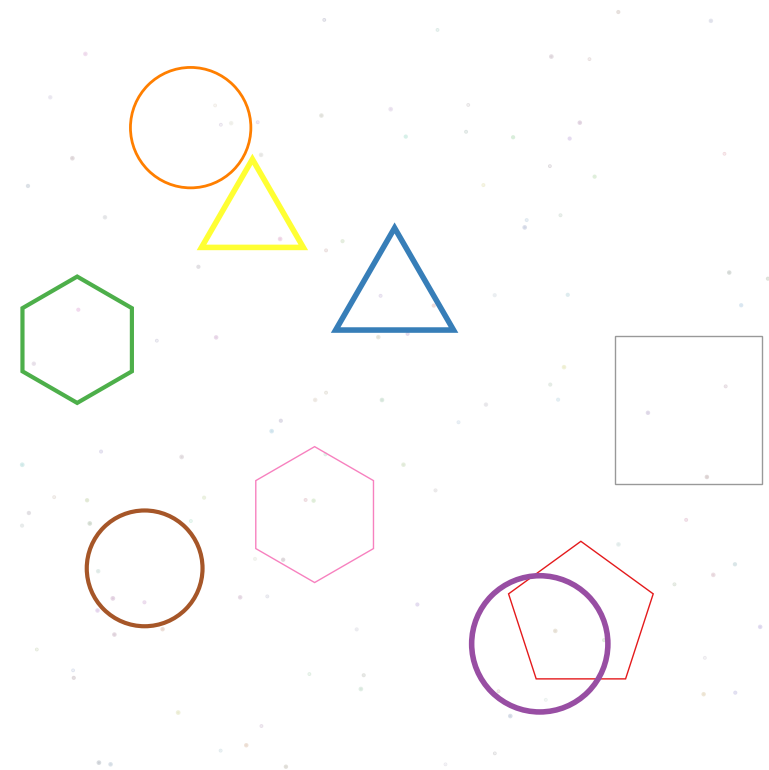[{"shape": "pentagon", "thickness": 0.5, "radius": 0.49, "center": [0.754, 0.198]}, {"shape": "triangle", "thickness": 2, "radius": 0.44, "center": [0.512, 0.616]}, {"shape": "hexagon", "thickness": 1.5, "radius": 0.41, "center": [0.1, 0.559]}, {"shape": "circle", "thickness": 2, "radius": 0.44, "center": [0.701, 0.164]}, {"shape": "circle", "thickness": 1, "radius": 0.39, "center": [0.248, 0.834]}, {"shape": "triangle", "thickness": 2, "radius": 0.38, "center": [0.328, 0.717]}, {"shape": "circle", "thickness": 1.5, "radius": 0.38, "center": [0.188, 0.262]}, {"shape": "hexagon", "thickness": 0.5, "radius": 0.44, "center": [0.409, 0.332]}, {"shape": "square", "thickness": 0.5, "radius": 0.48, "center": [0.894, 0.468]}]